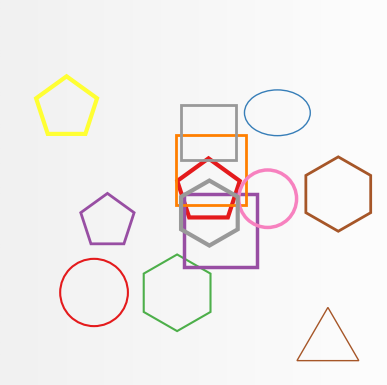[{"shape": "pentagon", "thickness": 3, "radius": 0.42, "center": [0.538, 0.504]}, {"shape": "circle", "thickness": 1.5, "radius": 0.44, "center": [0.243, 0.24]}, {"shape": "oval", "thickness": 1, "radius": 0.42, "center": [0.716, 0.707]}, {"shape": "hexagon", "thickness": 1.5, "radius": 0.5, "center": [0.457, 0.24]}, {"shape": "square", "thickness": 2.5, "radius": 0.47, "center": [0.568, 0.401]}, {"shape": "pentagon", "thickness": 2, "radius": 0.36, "center": [0.277, 0.425]}, {"shape": "square", "thickness": 2, "radius": 0.45, "center": [0.544, 0.558]}, {"shape": "pentagon", "thickness": 3, "radius": 0.41, "center": [0.172, 0.719]}, {"shape": "hexagon", "thickness": 2, "radius": 0.48, "center": [0.873, 0.496]}, {"shape": "triangle", "thickness": 1, "radius": 0.46, "center": [0.846, 0.109]}, {"shape": "circle", "thickness": 2.5, "radius": 0.37, "center": [0.691, 0.484]}, {"shape": "square", "thickness": 2, "radius": 0.35, "center": [0.539, 0.656]}, {"shape": "hexagon", "thickness": 3, "radius": 0.42, "center": [0.54, 0.447]}]